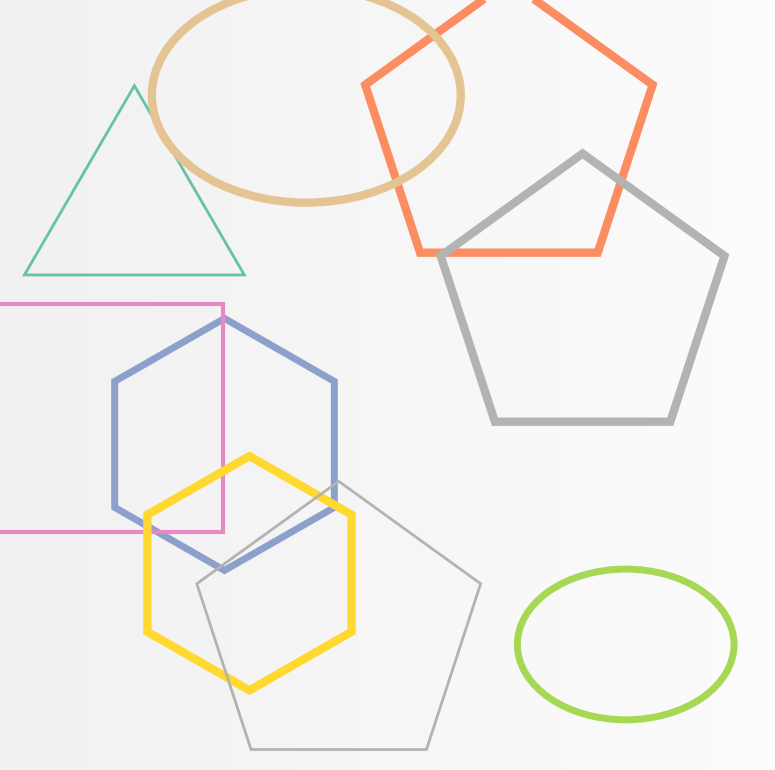[{"shape": "triangle", "thickness": 1, "radius": 0.82, "center": [0.173, 0.725]}, {"shape": "pentagon", "thickness": 3, "radius": 0.97, "center": [0.657, 0.83]}, {"shape": "hexagon", "thickness": 2.5, "radius": 0.82, "center": [0.29, 0.423]}, {"shape": "square", "thickness": 1.5, "radius": 0.74, "center": [0.14, 0.457]}, {"shape": "oval", "thickness": 2.5, "radius": 0.7, "center": [0.807, 0.163]}, {"shape": "hexagon", "thickness": 3, "radius": 0.76, "center": [0.322, 0.256]}, {"shape": "oval", "thickness": 3, "radius": 1.0, "center": [0.395, 0.876]}, {"shape": "pentagon", "thickness": 1, "radius": 0.96, "center": [0.437, 0.182]}, {"shape": "pentagon", "thickness": 3, "radius": 0.96, "center": [0.752, 0.608]}]